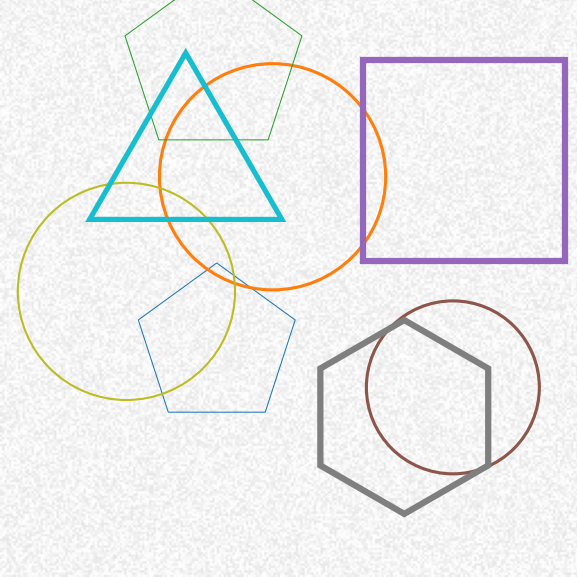[{"shape": "pentagon", "thickness": 0.5, "radius": 0.71, "center": [0.375, 0.401]}, {"shape": "circle", "thickness": 1.5, "radius": 0.98, "center": [0.472, 0.693]}, {"shape": "pentagon", "thickness": 0.5, "radius": 0.81, "center": [0.37, 0.887]}, {"shape": "square", "thickness": 3, "radius": 0.87, "center": [0.803, 0.721]}, {"shape": "circle", "thickness": 1.5, "radius": 0.75, "center": [0.784, 0.328]}, {"shape": "hexagon", "thickness": 3, "radius": 0.84, "center": [0.7, 0.277]}, {"shape": "circle", "thickness": 1, "radius": 0.94, "center": [0.219, 0.495]}, {"shape": "triangle", "thickness": 2.5, "radius": 0.96, "center": [0.322, 0.715]}]